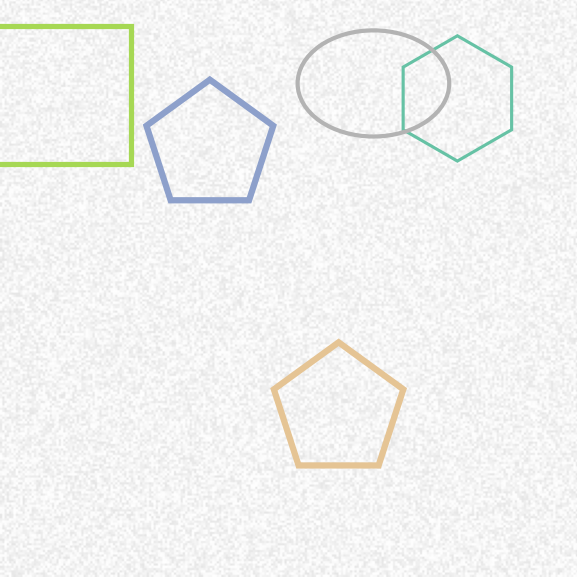[{"shape": "hexagon", "thickness": 1.5, "radius": 0.54, "center": [0.792, 0.829]}, {"shape": "pentagon", "thickness": 3, "radius": 0.58, "center": [0.363, 0.746]}, {"shape": "square", "thickness": 2.5, "radius": 0.6, "center": [0.108, 0.834]}, {"shape": "pentagon", "thickness": 3, "radius": 0.59, "center": [0.586, 0.289]}, {"shape": "oval", "thickness": 2, "radius": 0.66, "center": [0.647, 0.855]}]